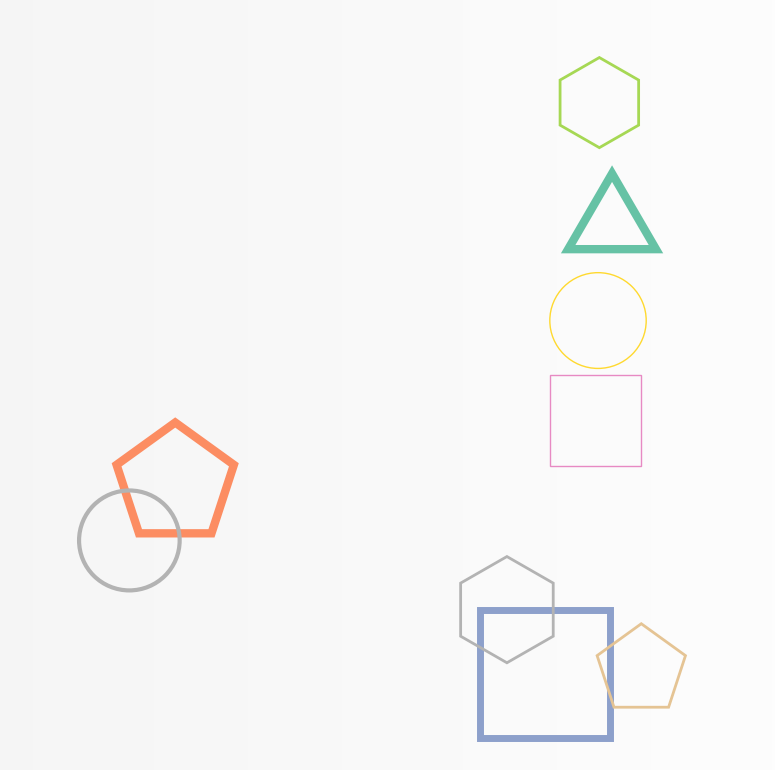[{"shape": "triangle", "thickness": 3, "radius": 0.33, "center": [0.79, 0.709]}, {"shape": "pentagon", "thickness": 3, "radius": 0.4, "center": [0.226, 0.372]}, {"shape": "square", "thickness": 2.5, "radius": 0.42, "center": [0.704, 0.125]}, {"shape": "square", "thickness": 0.5, "radius": 0.3, "center": [0.768, 0.454]}, {"shape": "hexagon", "thickness": 1, "radius": 0.29, "center": [0.773, 0.867]}, {"shape": "circle", "thickness": 0.5, "radius": 0.31, "center": [0.772, 0.584]}, {"shape": "pentagon", "thickness": 1, "radius": 0.3, "center": [0.827, 0.13]}, {"shape": "hexagon", "thickness": 1, "radius": 0.34, "center": [0.654, 0.208]}, {"shape": "circle", "thickness": 1.5, "radius": 0.32, "center": [0.167, 0.298]}]